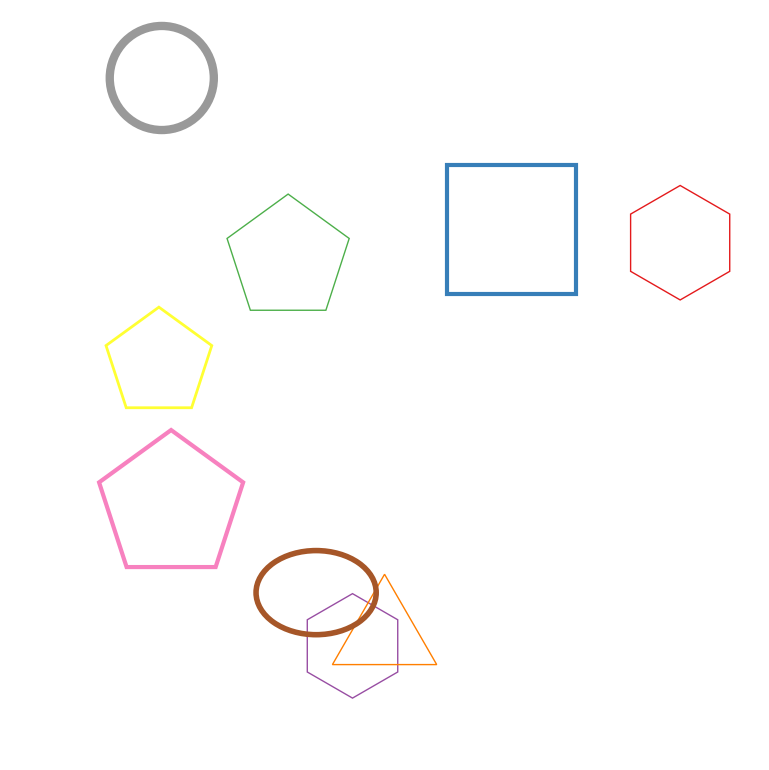[{"shape": "hexagon", "thickness": 0.5, "radius": 0.37, "center": [0.883, 0.685]}, {"shape": "square", "thickness": 1.5, "radius": 0.42, "center": [0.664, 0.702]}, {"shape": "pentagon", "thickness": 0.5, "radius": 0.42, "center": [0.374, 0.665]}, {"shape": "hexagon", "thickness": 0.5, "radius": 0.34, "center": [0.458, 0.161]}, {"shape": "triangle", "thickness": 0.5, "radius": 0.39, "center": [0.499, 0.176]}, {"shape": "pentagon", "thickness": 1, "radius": 0.36, "center": [0.206, 0.529]}, {"shape": "oval", "thickness": 2, "radius": 0.39, "center": [0.411, 0.23]}, {"shape": "pentagon", "thickness": 1.5, "radius": 0.49, "center": [0.222, 0.343]}, {"shape": "circle", "thickness": 3, "radius": 0.34, "center": [0.21, 0.899]}]